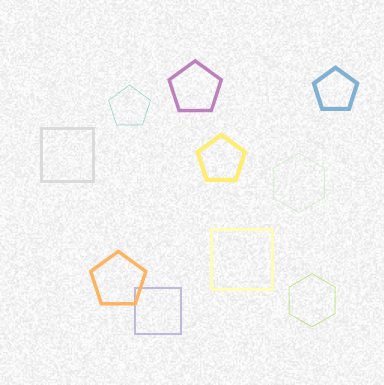[{"shape": "pentagon", "thickness": 0.5, "radius": 0.29, "center": [0.336, 0.722]}, {"shape": "square", "thickness": 2, "radius": 0.39, "center": [0.628, 0.327]}, {"shape": "square", "thickness": 1.5, "radius": 0.3, "center": [0.411, 0.193]}, {"shape": "pentagon", "thickness": 3, "radius": 0.3, "center": [0.872, 0.765]}, {"shape": "pentagon", "thickness": 2.5, "radius": 0.38, "center": [0.307, 0.272]}, {"shape": "hexagon", "thickness": 0.5, "radius": 0.34, "center": [0.811, 0.22]}, {"shape": "square", "thickness": 2, "radius": 0.34, "center": [0.174, 0.599]}, {"shape": "pentagon", "thickness": 2.5, "radius": 0.36, "center": [0.507, 0.771]}, {"shape": "hexagon", "thickness": 0.5, "radius": 0.38, "center": [0.776, 0.525]}, {"shape": "pentagon", "thickness": 3, "radius": 0.32, "center": [0.575, 0.585]}]